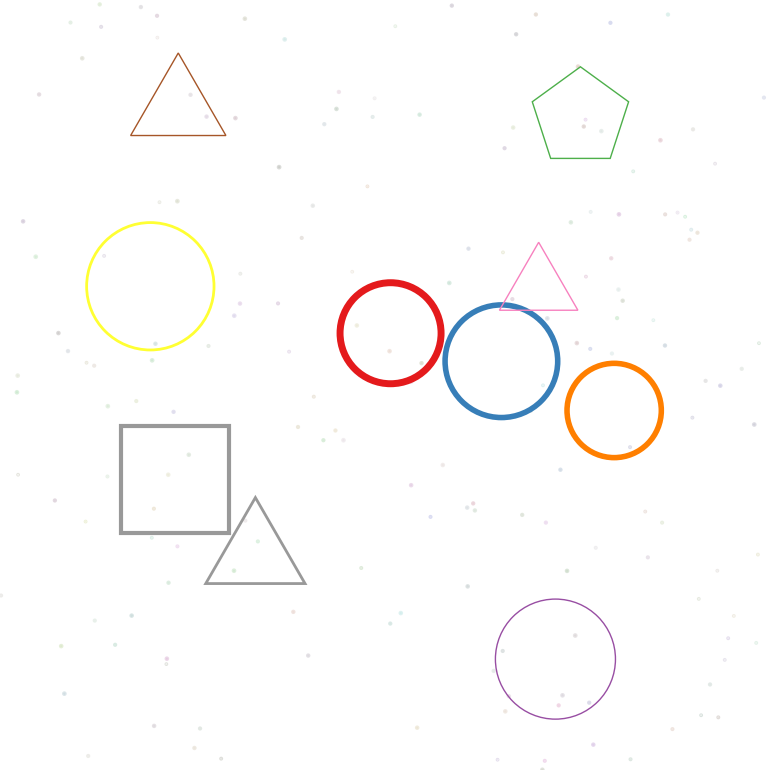[{"shape": "circle", "thickness": 2.5, "radius": 0.33, "center": [0.507, 0.567]}, {"shape": "circle", "thickness": 2, "radius": 0.37, "center": [0.651, 0.531]}, {"shape": "pentagon", "thickness": 0.5, "radius": 0.33, "center": [0.754, 0.847]}, {"shape": "circle", "thickness": 0.5, "radius": 0.39, "center": [0.721, 0.144]}, {"shape": "circle", "thickness": 2, "radius": 0.31, "center": [0.798, 0.467]}, {"shape": "circle", "thickness": 1, "radius": 0.41, "center": [0.195, 0.628]}, {"shape": "triangle", "thickness": 0.5, "radius": 0.36, "center": [0.232, 0.86]}, {"shape": "triangle", "thickness": 0.5, "radius": 0.29, "center": [0.7, 0.627]}, {"shape": "square", "thickness": 1.5, "radius": 0.35, "center": [0.227, 0.377]}, {"shape": "triangle", "thickness": 1, "radius": 0.37, "center": [0.332, 0.279]}]